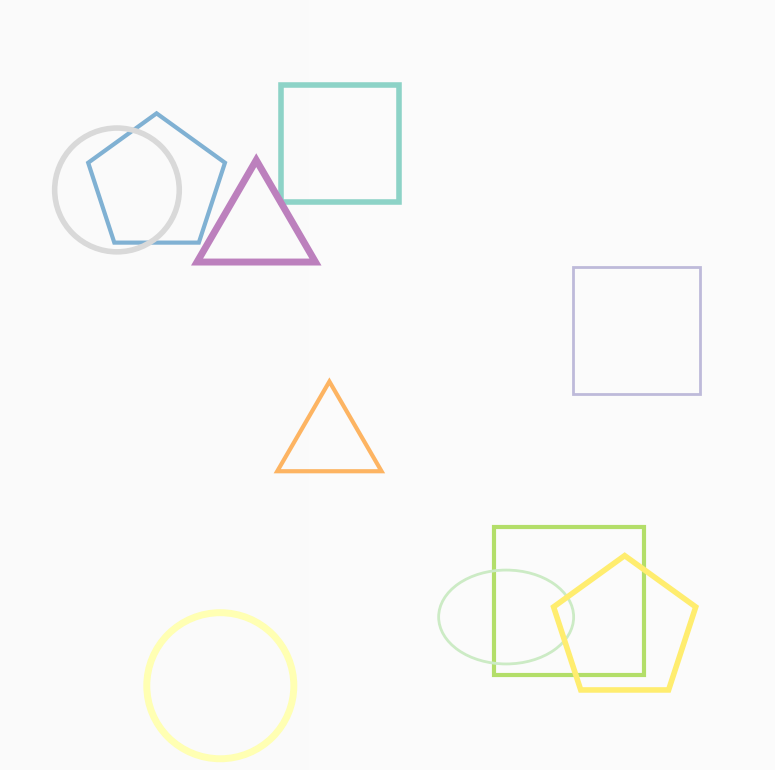[{"shape": "square", "thickness": 2, "radius": 0.38, "center": [0.439, 0.814]}, {"shape": "circle", "thickness": 2.5, "radius": 0.47, "center": [0.284, 0.109]}, {"shape": "square", "thickness": 1, "radius": 0.41, "center": [0.821, 0.571]}, {"shape": "pentagon", "thickness": 1.5, "radius": 0.46, "center": [0.202, 0.76]}, {"shape": "triangle", "thickness": 1.5, "radius": 0.39, "center": [0.425, 0.427]}, {"shape": "square", "thickness": 1.5, "radius": 0.48, "center": [0.734, 0.22]}, {"shape": "circle", "thickness": 2, "radius": 0.4, "center": [0.151, 0.753]}, {"shape": "triangle", "thickness": 2.5, "radius": 0.44, "center": [0.331, 0.704]}, {"shape": "oval", "thickness": 1, "radius": 0.44, "center": [0.653, 0.199]}, {"shape": "pentagon", "thickness": 2, "radius": 0.48, "center": [0.806, 0.182]}]